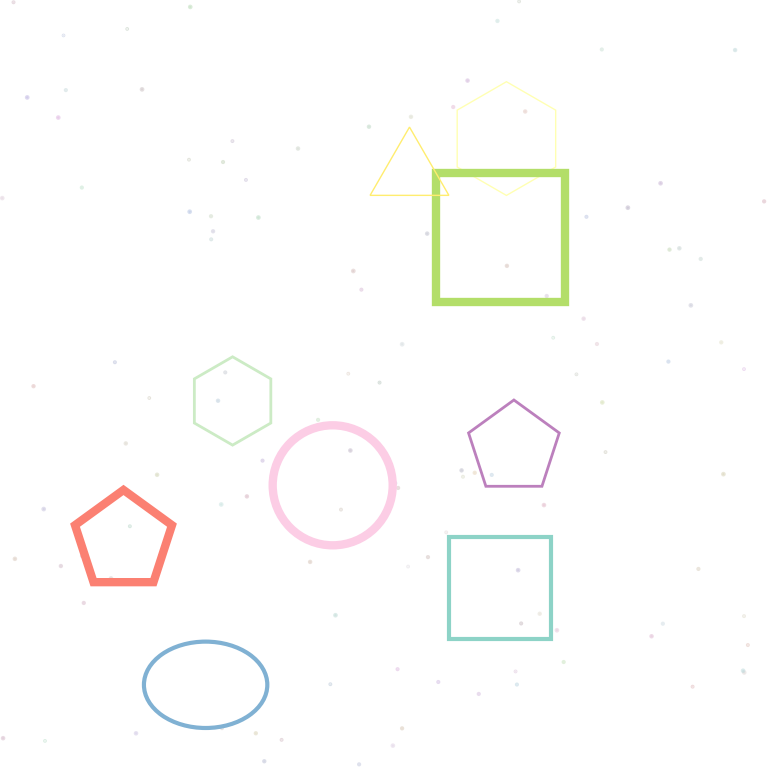[{"shape": "square", "thickness": 1.5, "radius": 0.33, "center": [0.649, 0.237]}, {"shape": "hexagon", "thickness": 0.5, "radius": 0.37, "center": [0.658, 0.82]}, {"shape": "pentagon", "thickness": 3, "radius": 0.33, "center": [0.16, 0.298]}, {"shape": "oval", "thickness": 1.5, "radius": 0.4, "center": [0.267, 0.111]}, {"shape": "square", "thickness": 3, "radius": 0.42, "center": [0.65, 0.692]}, {"shape": "circle", "thickness": 3, "radius": 0.39, "center": [0.432, 0.37]}, {"shape": "pentagon", "thickness": 1, "radius": 0.31, "center": [0.667, 0.419]}, {"shape": "hexagon", "thickness": 1, "radius": 0.29, "center": [0.302, 0.479]}, {"shape": "triangle", "thickness": 0.5, "radius": 0.3, "center": [0.532, 0.776]}]